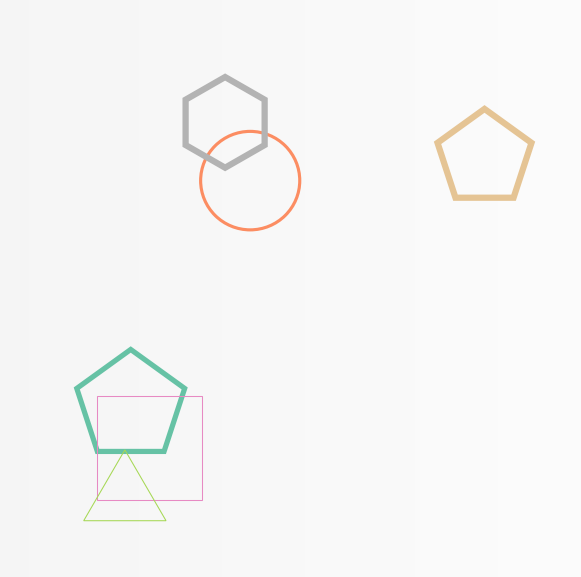[{"shape": "pentagon", "thickness": 2.5, "radius": 0.49, "center": [0.225, 0.296]}, {"shape": "circle", "thickness": 1.5, "radius": 0.43, "center": [0.43, 0.686]}, {"shape": "square", "thickness": 0.5, "radius": 0.45, "center": [0.257, 0.223]}, {"shape": "triangle", "thickness": 0.5, "radius": 0.41, "center": [0.215, 0.138]}, {"shape": "pentagon", "thickness": 3, "radius": 0.42, "center": [0.834, 0.726]}, {"shape": "hexagon", "thickness": 3, "radius": 0.39, "center": [0.387, 0.787]}]